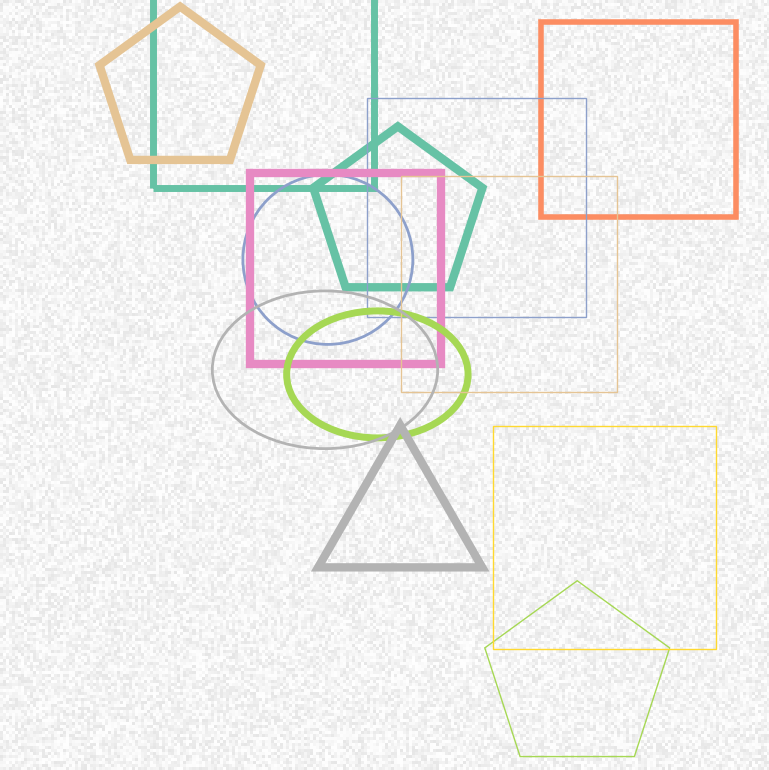[{"shape": "pentagon", "thickness": 3, "radius": 0.58, "center": [0.517, 0.72]}, {"shape": "square", "thickness": 2.5, "radius": 0.72, "center": [0.342, 0.899]}, {"shape": "square", "thickness": 2, "radius": 0.63, "center": [0.829, 0.845]}, {"shape": "circle", "thickness": 1, "radius": 0.55, "center": [0.426, 0.663]}, {"shape": "square", "thickness": 0.5, "radius": 0.71, "center": [0.619, 0.731]}, {"shape": "square", "thickness": 3, "radius": 0.62, "center": [0.449, 0.652]}, {"shape": "pentagon", "thickness": 0.5, "radius": 0.63, "center": [0.75, 0.12]}, {"shape": "oval", "thickness": 2.5, "radius": 0.59, "center": [0.49, 0.514]}, {"shape": "square", "thickness": 0.5, "radius": 0.72, "center": [0.785, 0.302]}, {"shape": "pentagon", "thickness": 3, "radius": 0.55, "center": [0.234, 0.881]}, {"shape": "square", "thickness": 0.5, "radius": 0.7, "center": [0.661, 0.631]}, {"shape": "triangle", "thickness": 3, "radius": 0.62, "center": [0.52, 0.325]}, {"shape": "oval", "thickness": 1, "radius": 0.73, "center": [0.422, 0.52]}]